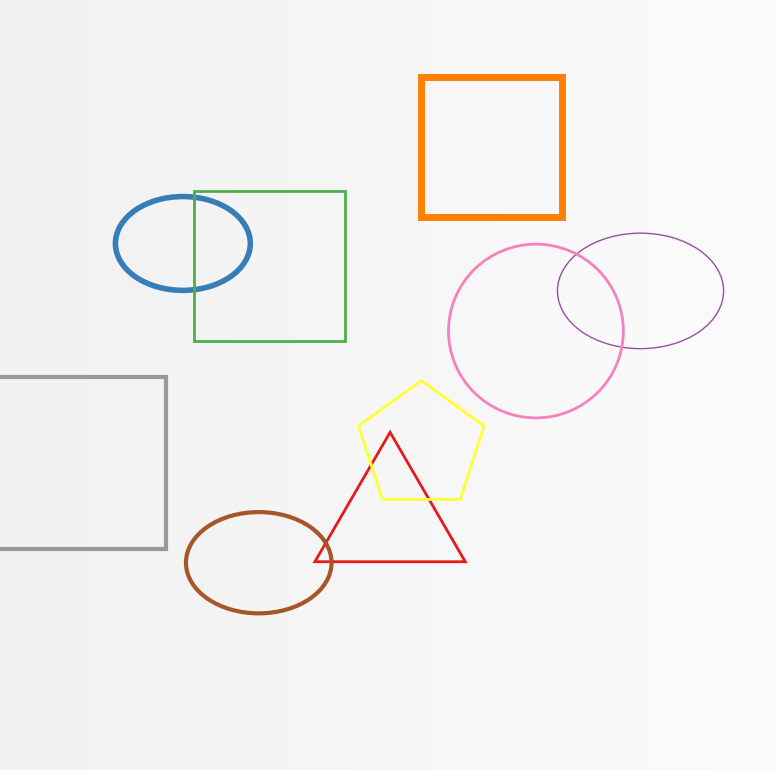[{"shape": "triangle", "thickness": 1, "radius": 0.56, "center": [0.503, 0.327]}, {"shape": "oval", "thickness": 2, "radius": 0.44, "center": [0.236, 0.684]}, {"shape": "square", "thickness": 1, "radius": 0.49, "center": [0.348, 0.654]}, {"shape": "oval", "thickness": 0.5, "radius": 0.54, "center": [0.826, 0.622]}, {"shape": "square", "thickness": 2.5, "radius": 0.45, "center": [0.634, 0.81]}, {"shape": "pentagon", "thickness": 1, "radius": 0.43, "center": [0.544, 0.42]}, {"shape": "oval", "thickness": 1.5, "radius": 0.47, "center": [0.334, 0.269]}, {"shape": "circle", "thickness": 1, "radius": 0.56, "center": [0.692, 0.57]}, {"shape": "square", "thickness": 1.5, "radius": 0.56, "center": [0.102, 0.399]}]